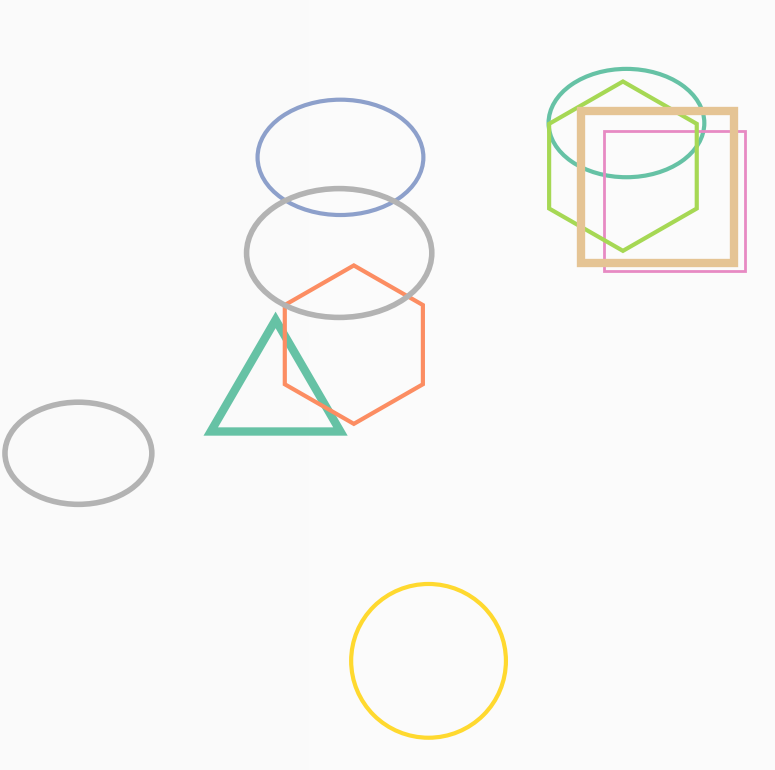[{"shape": "oval", "thickness": 1.5, "radius": 0.5, "center": [0.808, 0.84]}, {"shape": "triangle", "thickness": 3, "radius": 0.48, "center": [0.356, 0.488]}, {"shape": "hexagon", "thickness": 1.5, "radius": 0.51, "center": [0.457, 0.552]}, {"shape": "oval", "thickness": 1.5, "radius": 0.53, "center": [0.439, 0.796]}, {"shape": "square", "thickness": 1, "radius": 0.45, "center": [0.871, 0.739]}, {"shape": "hexagon", "thickness": 1.5, "radius": 0.55, "center": [0.804, 0.784]}, {"shape": "circle", "thickness": 1.5, "radius": 0.5, "center": [0.553, 0.142]}, {"shape": "square", "thickness": 3, "radius": 0.49, "center": [0.848, 0.757]}, {"shape": "oval", "thickness": 2, "radius": 0.6, "center": [0.438, 0.671]}, {"shape": "oval", "thickness": 2, "radius": 0.47, "center": [0.101, 0.411]}]